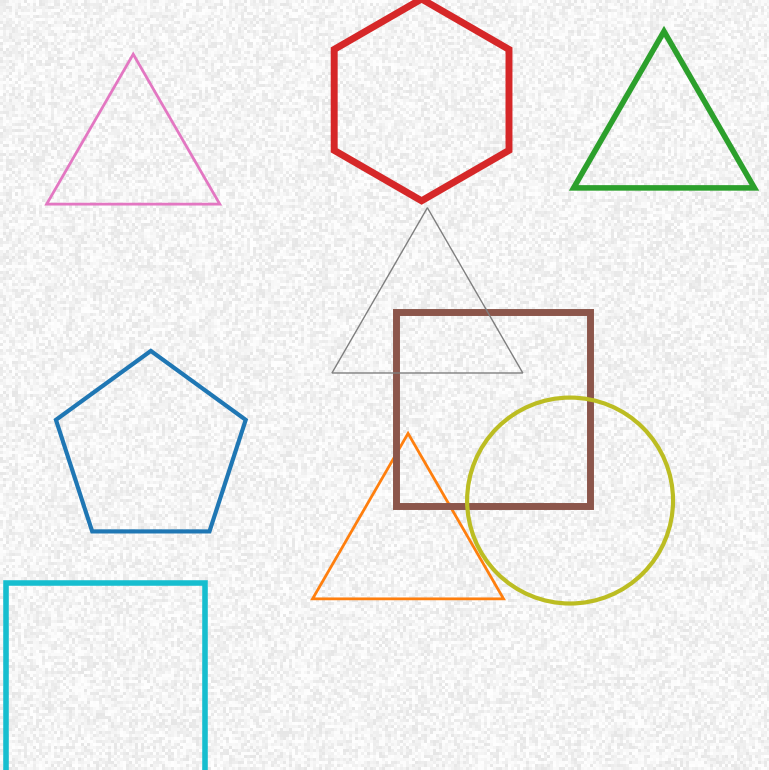[{"shape": "pentagon", "thickness": 1.5, "radius": 0.65, "center": [0.196, 0.415]}, {"shape": "triangle", "thickness": 1, "radius": 0.72, "center": [0.53, 0.294]}, {"shape": "triangle", "thickness": 2, "radius": 0.68, "center": [0.862, 0.824]}, {"shape": "hexagon", "thickness": 2.5, "radius": 0.66, "center": [0.548, 0.87]}, {"shape": "square", "thickness": 2.5, "radius": 0.63, "center": [0.64, 0.469]}, {"shape": "triangle", "thickness": 1, "radius": 0.65, "center": [0.173, 0.8]}, {"shape": "triangle", "thickness": 0.5, "radius": 0.72, "center": [0.555, 0.587]}, {"shape": "circle", "thickness": 1.5, "radius": 0.67, "center": [0.74, 0.35]}, {"shape": "square", "thickness": 2, "radius": 0.65, "center": [0.138, 0.114]}]